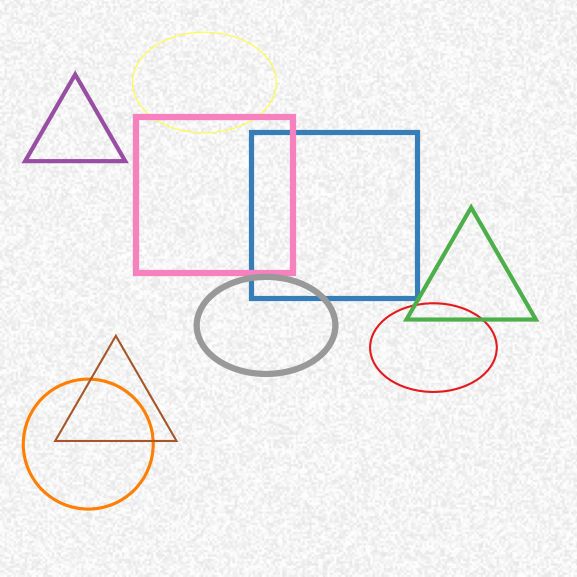[{"shape": "oval", "thickness": 1, "radius": 0.55, "center": [0.751, 0.397]}, {"shape": "square", "thickness": 2.5, "radius": 0.72, "center": [0.578, 0.627]}, {"shape": "triangle", "thickness": 2, "radius": 0.65, "center": [0.816, 0.511]}, {"shape": "triangle", "thickness": 2, "radius": 0.5, "center": [0.13, 0.77]}, {"shape": "circle", "thickness": 1.5, "radius": 0.56, "center": [0.153, 0.23]}, {"shape": "oval", "thickness": 0.5, "radius": 0.62, "center": [0.354, 0.856]}, {"shape": "triangle", "thickness": 1, "radius": 0.61, "center": [0.201, 0.296]}, {"shape": "square", "thickness": 3, "radius": 0.68, "center": [0.372, 0.661]}, {"shape": "oval", "thickness": 3, "radius": 0.6, "center": [0.461, 0.436]}]